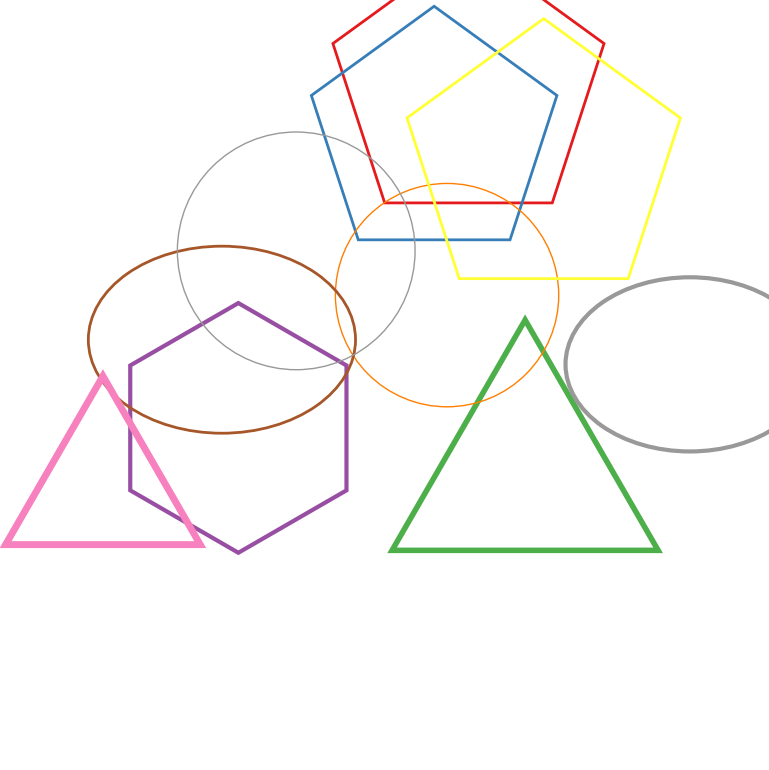[{"shape": "pentagon", "thickness": 1, "radius": 0.93, "center": [0.608, 0.886]}, {"shape": "pentagon", "thickness": 1, "radius": 0.84, "center": [0.564, 0.824]}, {"shape": "triangle", "thickness": 2, "radius": 1.0, "center": [0.682, 0.385]}, {"shape": "hexagon", "thickness": 1.5, "radius": 0.81, "center": [0.31, 0.444]}, {"shape": "circle", "thickness": 0.5, "radius": 0.73, "center": [0.581, 0.617]}, {"shape": "pentagon", "thickness": 1, "radius": 0.93, "center": [0.706, 0.789]}, {"shape": "oval", "thickness": 1, "radius": 0.87, "center": [0.288, 0.559]}, {"shape": "triangle", "thickness": 2.5, "radius": 0.73, "center": [0.134, 0.366]}, {"shape": "circle", "thickness": 0.5, "radius": 0.77, "center": [0.385, 0.674]}, {"shape": "oval", "thickness": 1.5, "radius": 0.81, "center": [0.896, 0.527]}]